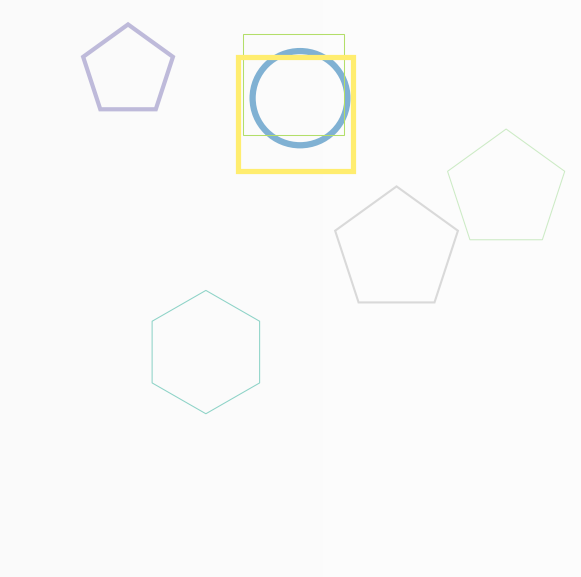[{"shape": "hexagon", "thickness": 0.5, "radius": 0.53, "center": [0.354, 0.389]}, {"shape": "pentagon", "thickness": 2, "radius": 0.41, "center": [0.22, 0.876]}, {"shape": "circle", "thickness": 3, "radius": 0.41, "center": [0.516, 0.829]}, {"shape": "square", "thickness": 0.5, "radius": 0.44, "center": [0.505, 0.853]}, {"shape": "pentagon", "thickness": 1, "radius": 0.56, "center": [0.682, 0.565]}, {"shape": "pentagon", "thickness": 0.5, "radius": 0.53, "center": [0.871, 0.67]}, {"shape": "square", "thickness": 2.5, "radius": 0.49, "center": [0.508, 0.802]}]